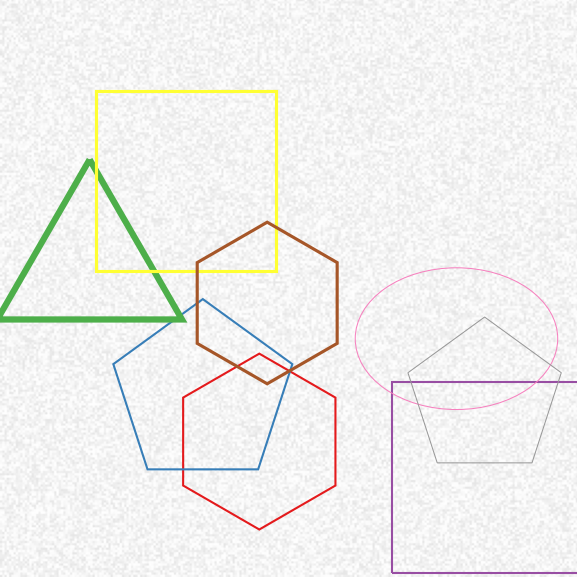[{"shape": "hexagon", "thickness": 1, "radius": 0.76, "center": [0.449, 0.235]}, {"shape": "pentagon", "thickness": 1, "radius": 0.81, "center": [0.351, 0.318]}, {"shape": "triangle", "thickness": 3, "radius": 0.92, "center": [0.155, 0.538]}, {"shape": "square", "thickness": 1, "radius": 0.83, "center": [0.844, 0.173]}, {"shape": "square", "thickness": 1.5, "radius": 0.78, "center": [0.322, 0.686]}, {"shape": "hexagon", "thickness": 1.5, "radius": 0.7, "center": [0.463, 0.474]}, {"shape": "oval", "thickness": 0.5, "radius": 0.88, "center": [0.79, 0.413]}, {"shape": "pentagon", "thickness": 0.5, "radius": 0.7, "center": [0.839, 0.311]}]